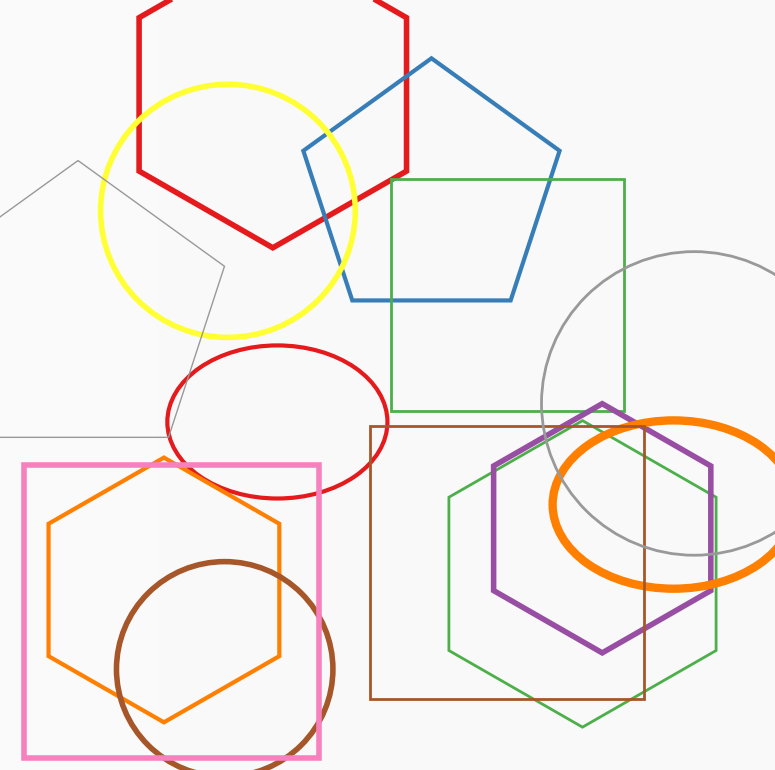[{"shape": "oval", "thickness": 1.5, "radius": 0.71, "center": [0.358, 0.452]}, {"shape": "hexagon", "thickness": 2, "radius": 1.0, "center": [0.352, 0.877]}, {"shape": "pentagon", "thickness": 1.5, "radius": 0.87, "center": [0.557, 0.75]}, {"shape": "hexagon", "thickness": 1, "radius": 1.0, "center": [0.752, 0.255]}, {"shape": "square", "thickness": 1, "radius": 0.75, "center": [0.655, 0.617]}, {"shape": "hexagon", "thickness": 2, "radius": 0.81, "center": [0.777, 0.314]}, {"shape": "oval", "thickness": 3, "radius": 0.78, "center": [0.869, 0.345]}, {"shape": "hexagon", "thickness": 1.5, "radius": 0.86, "center": [0.212, 0.234]}, {"shape": "circle", "thickness": 2, "radius": 0.82, "center": [0.294, 0.726]}, {"shape": "square", "thickness": 1, "radius": 0.88, "center": [0.654, 0.27]}, {"shape": "circle", "thickness": 2, "radius": 0.7, "center": [0.29, 0.131]}, {"shape": "square", "thickness": 2, "radius": 0.95, "center": [0.221, 0.206]}, {"shape": "circle", "thickness": 1, "radius": 0.99, "center": [0.896, 0.476]}, {"shape": "pentagon", "thickness": 0.5, "radius": 0.99, "center": [0.101, 0.593]}]